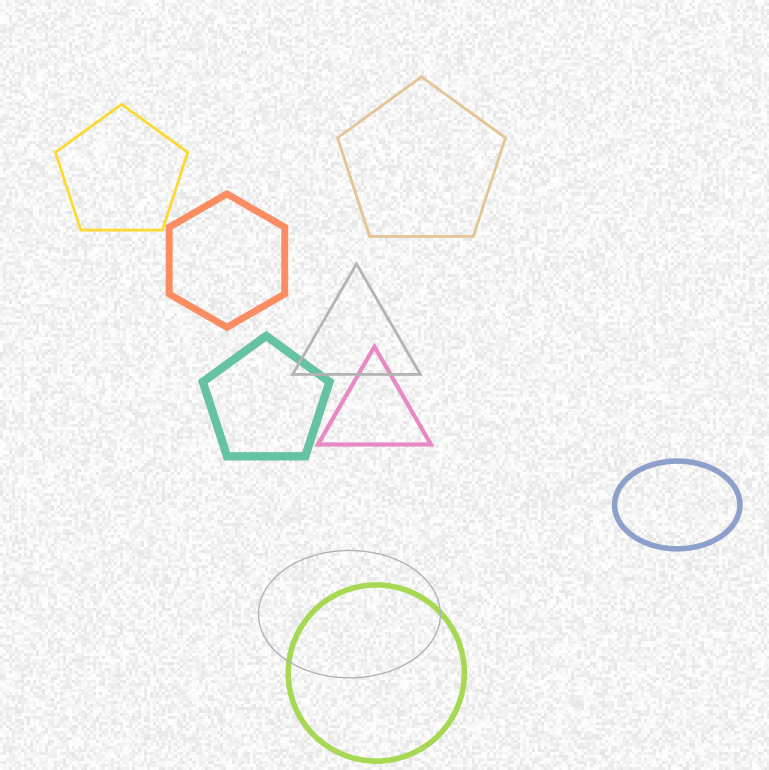[{"shape": "pentagon", "thickness": 3, "radius": 0.43, "center": [0.346, 0.477]}, {"shape": "hexagon", "thickness": 2.5, "radius": 0.43, "center": [0.295, 0.662]}, {"shape": "oval", "thickness": 2, "radius": 0.41, "center": [0.88, 0.344]}, {"shape": "triangle", "thickness": 1.5, "radius": 0.42, "center": [0.486, 0.465]}, {"shape": "circle", "thickness": 2, "radius": 0.57, "center": [0.489, 0.126]}, {"shape": "pentagon", "thickness": 1, "radius": 0.45, "center": [0.158, 0.774]}, {"shape": "pentagon", "thickness": 1, "radius": 0.57, "center": [0.547, 0.786]}, {"shape": "triangle", "thickness": 1, "radius": 0.48, "center": [0.463, 0.562]}, {"shape": "oval", "thickness": 0.5, "radius": 0.59, "center": [0.454, 0.202]}]